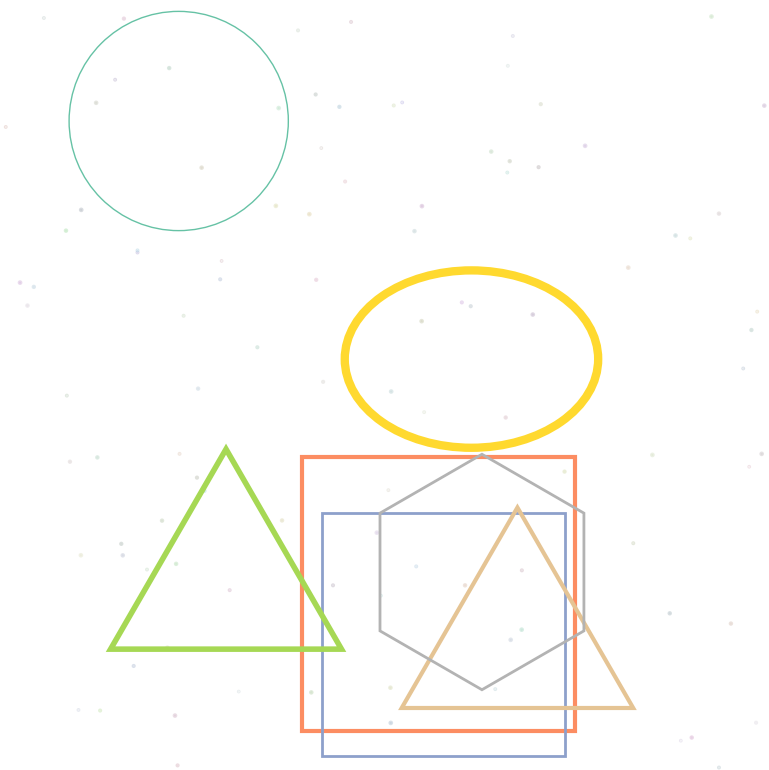[{"shape": "circle", "thickness": 0.5, "radius": 0.71, "center": [0.232, 0.843]}, {"shape": "square", "thickness": 1.5, "radius": 0.89, "center": [0.57, 0.228]}, {"shape": "square", "thickness": 1, "radius": 0.79, "center": [0.576, 0.176]}, {"shape": "triangle", "thickness": 2, "radius": 0.87, "center": [0.294, 0.244]}, {"shape": "oval", "thickness": 3, "radius": 0.82, "center": [0.612, 0.534]}, {"shape": "triangle", "thickness": 1.5, "radius": 0.87, "center": [0.672, 0.167]}, {"shape": "hexagon", "thickness": 1, "radius": 0.76, "center": [0.626, 0.257]}]